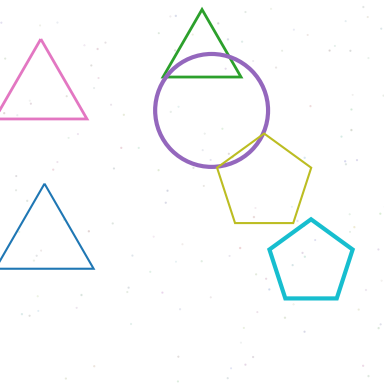[{"shape": "triangle", "thickness": 1.5, "radius": 0.74, "center": [0.116, 0.376]}, {"shape": "triangle", "thickness": 2, "radius": 0.58, "center": [0.525, 0.858]}, {"shape": "circle", "thickness": 3, "radius": 0.73, "center": [0.55, 0.713]}, {"shape": "triangle", "thickness": 2, "radius": 0.69, "center": [0.106, 0.76]}, {"shape": "pentagon", "thickness": 1.5, "radius": 0.64, "center": [0.686, 0.525]}, {"shape": "pentagon", "thickness": 3, "radius": 0.57, "center": [0.808, 0.317]}]